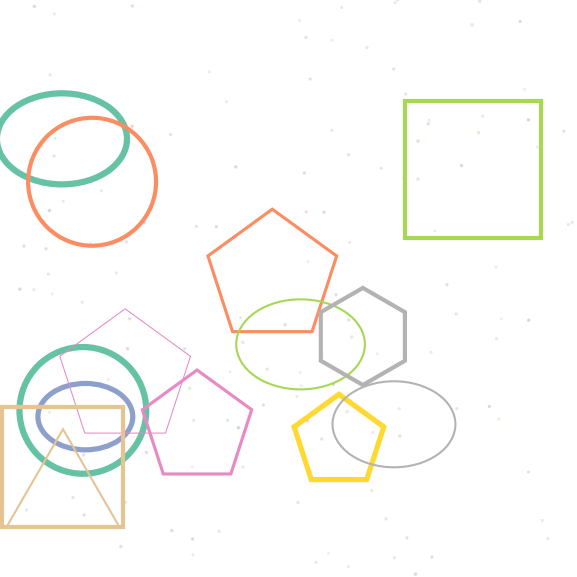[{"shape": "circle", "thickness": 3, "radius": 0.55, "center": [0.143, 0.289]}, {"shape": "oval", "thickness": 3, "radius": 0.56, "center": [0.107, 0.759]}, {"shape": "circle", "thickness": 2, "radius": 0.55, "center": [0.159, 0.684]}, {"shape": "pentagon", "thickness": 1.5, "radius": 0.59, "center": [0.472, 0.52]}, {"shape": "oval", "thickness": 2.5, "radius": 0.41, "center": [0.148, 0.278]}, {"shape": "pentagon", "thickness": 0.5, "radius": 0.59, "center": [0.217, 0.345]}, {"shape": "pentagon", "thickness": 1.5, "radius": 0.5, "center": [0.341, 0.259]}, {"shape": "oval", "thickness": 1, "radius": 0.56, "center": [0.52, 0.403]}, {"shape": "square", "thickness": 2, "radius": 0.59, "center": [0.819, 0.706]}, {"shape": "pentagon", "thickness": 2.5, "radius": 0.41, "center": [0.587, 0.235]}, {"shape": "square", "thickness": 2, "radius": 0.52, "center": [0.108, 0.19]}, {"shape": "triangle", "thickness": 1, "radius": 0.56, "center": [0.109, 0.143]}, {"shape": "hexagon", "thickness": 2, "radius": 0.42, "center": [0.628, 0.417]}, {"shape": "oval", "thickness": 1, "radius": 0.53, "center": [0.682, 0.264]}]